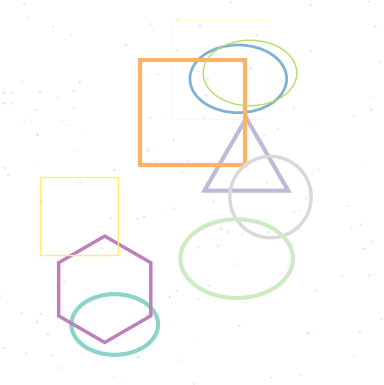[{"shape": "oval", "thickness": 3, "radius": 0.56, "center": [0.298, 0.157]}, {"shape": "square", "thickness": 0.5, "radius": 0.64, "center": [0.571, 0.82]}, {"shape": "triangle", "thickness": 3, "radius": 0.63, "center": [0.64, 0.568]}, {"shape": "oval", "thickness": 2, "radius": 0.63, "center": [0.619, 0.795]}, {"shape": "square", "thickness": 3, "radius": 0.68, "center": [0.5, 0.707]}, {"shape": "oval", "thickness": 1, "radius": 0.61, "center": [0.649, 0.81]}, {"shape": "circle", "thickness": 2.5, "radius": 0.53, "center": [0.703, 0.488]}, {"shape": "hexagon", "thickness": 2.5, "radius": 0.69, "center": [0.272, 0.249]}, {"shape": "oval", "thickness": 3, "radius": 0.73, "center": [0.615, 0.328]}, {"shape": "square", "thickness": 1, "radius": 0.51, "center": [0.205, 0.439]}]